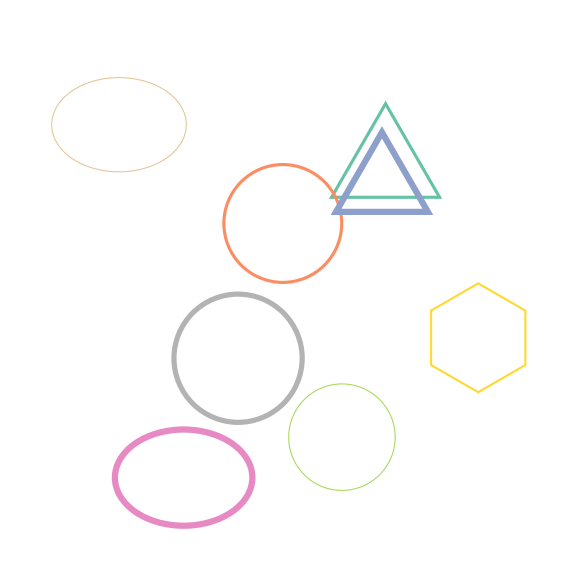[{"shape": "triangle", "thickness": 1.5, "radius": 0.54, "center": [0.668, 0.712]}, {"shape": "circle", "thickness": 1.5, "radius": 0.51, "center": [0.49, 0.612]}, {"shape": "triangle", "thickness": 3, "radius": 0.46, "center": [0.661, 0.678]}, {"shape": "oval", "thickness": 3, "radius": 0.6, "center": [0.318, 0.172]}, {"shape": "circle", "thickness": 0.5, "radius": 0.46, "center": [0.592, 0.242]}, {"shape": "hexagon", "thickness": 1, "radius": 0.47, "center": [0.828, 0.414]}, {"shape": "oval", "thickness": 0.5, "radius": 0.58, "center": [0.206, 0.783]}, {"shape": "circle", "thickness": 2.5, "radius": 0.56, "center": [0.412, 0.379]}]